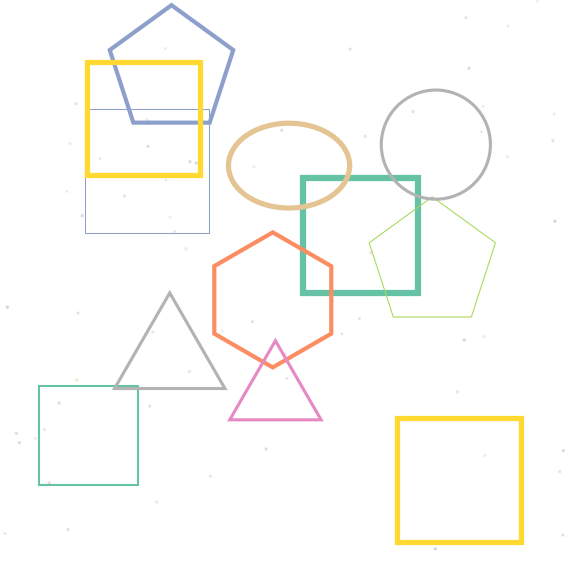[{"shape": "square", "thickness": 1, "radius": 0.43, "center": [0.154, 0.245]}, {"shape": "square", "thickness": 3, "radius": 0.5, "center": [0.624, 0.591]}, {"shape": "hexagon", "thickness": 2, "radius": 0.58, "center": [0.472, 0.48]}, {"shape": "pentagon", "thickness": 2, "radius": 0.56, "center": [0.297, 0.878]}, {"shape": "square", "thickness": 0.5, "radius": 0.54, "center": [0.254, 0.704]}, {"shape": "triangle", "thickness": 1.5, "radius": 0.46, "center": [0.477, 0.318]}, {"shape": "pentagon", "thickness": 0.5, "radius": 0.57, "center": [0.749, 0.543]}, {"shape": "square", "thickness": 2.5, "radius": 0.49, "center": [0.249, 0.794]}, {"shape": "square", "thickness": 2.5, "radius": 0.54, "center": [0.794, 0.167]}, {"shape": "oval", "thickness": 2.5, "radius": 0.52, "center": [0.501, 0.712]}, {"shape": "circle", "thickness": 1.5, "radius": 0.47, "center": [0.755, 0.749]}, {"shape": "triangle", "thickness": 1.5, "radius": 0.55, "center": [0.294, 0.382]}]